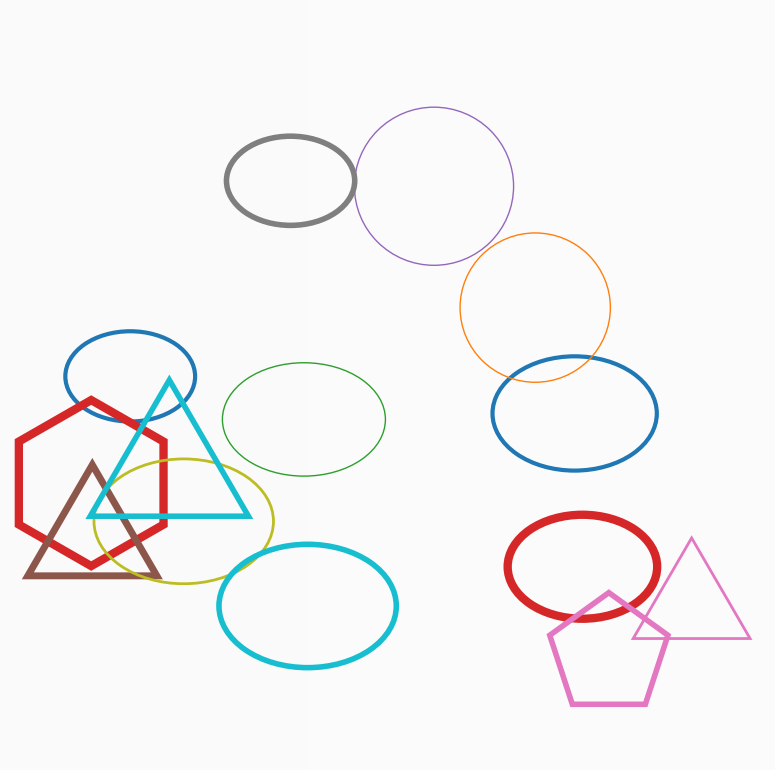[{"shape": "oval", "thickness": 1.5, "radius": 0.53, "center": [0.741, 0.463]}, {"shape": "oval", "thickness": 1.5, "radius": 0.42, "center": [0.168, 0.511]}, {"shape": "circle", "thickness": 0.5, "radius": 0.48, "center": [0.691, 0.601]}, {"shape": "oval", "thickness": 0.5, "radius": 0.53, "center": [0.392, 0.455]}, {"shape": "hexagon", "thickness": 3, "radius": 0.54, "center": [0.118, 0.373]}, {"shape": "oval", "thickness": 3, "radius": 0.48, "center": [0.752, 0.264]}, {"shape": "circle", "thickness": 0.5, "radius": 0.51, "center": [0.56, 0.758]}, {"shape": "triangle", "thickness": 2.5, "radius": 0.48, "center": [0.119, 0.3]}, {"shape": "triangle", "thickness": 1, "radius": 0.44, "center": [0.892, 0.214]}, {"shape": "pentagon", "thickness": 2, "radius": 0.4, "center": [0.786, 0.15]}, {"shape": "oval", "thickness": 2, "radius": 0.41, "center": [0.375, 0.765]}, {"shape": "oval", "thickness": 1, "radius": 0.58, "center": [0.237, 0.323]}, {"shape": "oval", "thickness": 2, "radius": 0.57, "center": [0.397, 0.213]}, {"shape": "triangle", "thickness": 2, "radius": 0.59, "center": [0.218, 0.389]}]